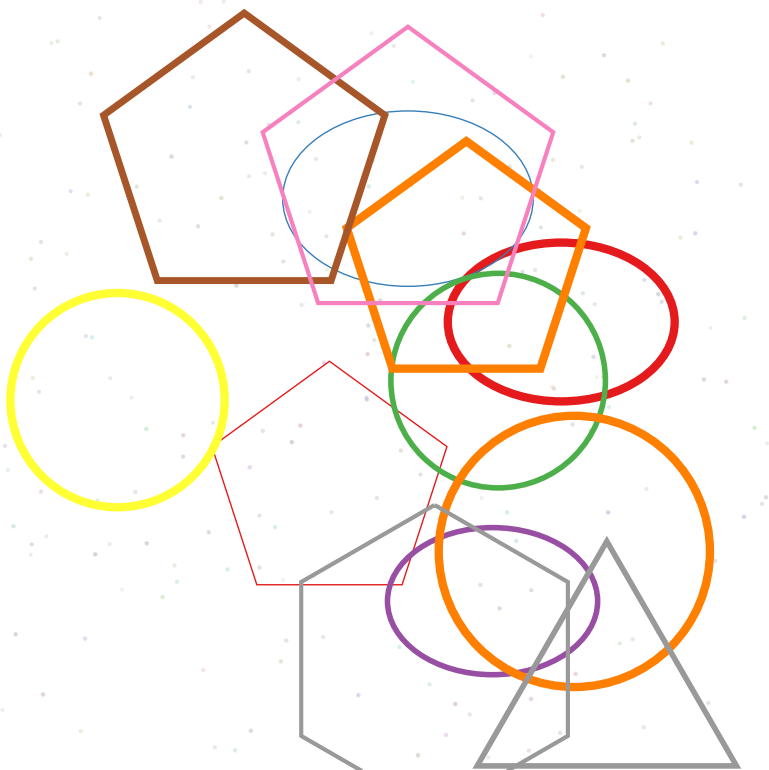[{"shape": "oval", "thickness": 3, "radius": 0.74, "center": [0.729, 0.582]}, {"shape": "pentagon", "thickness": 0.5, "radius": 0.8, "center": [0.428, 0.37]}, {"shape": "oval", "thickness": 0.5, "radius": 0.81, "center": [0.53, 0.742]}, {"shape": "circle", "thickness": 2, "radius": 0.7, "center": [0.647, 0.506]}, {"shape": "oval", "thickness": 2, "radius": 0.68, "center": [0.64, 0.219]}, {"shape": "circle", "thickness": 3, "radius": 0.88, "center": [0.746, 0.284]}, {"shape": "pentagon", "thickness": 3, "radius": 0.82, "center": [0.606, 0.653]}, {"shape": "circle", "thickness": 3, "radius": 0.7, "center": [0.153, 0.48]}, {"shape": "pentagon", "thickness": 2.5, "radius": 0.96, "center": [0.317, 0.791]}, {"shape": "pentagon", "thickness": 1.5, "radius": 0.99, "center": [0.53, 0.767]}, {"shape": "hexagon", "thickness": 1.5, "radius": 1.0, "center": [0.564, 0.144]}, {"shape": "triangle", "thickness": 2, "radius": 0.97, "center": [0.788, 0.103]}]